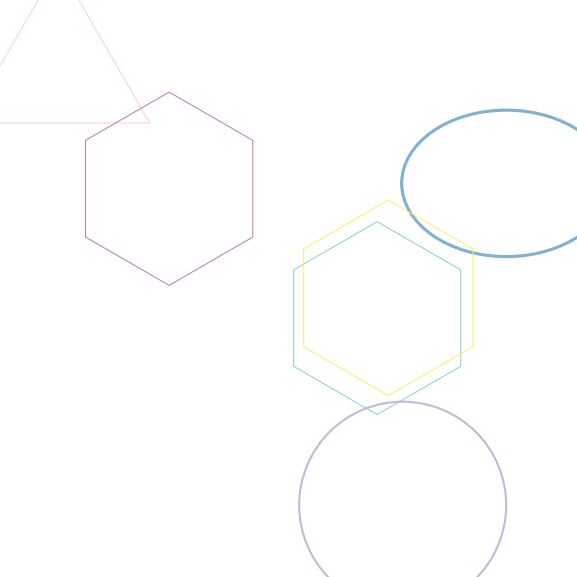[{"shape": "hexagon", "thickness": 0.5, "radius": 0.84, "center": [0.653, 0.448]}, {"shape": "circle", "thickness": 1, "radius": 0.9, "center": [0.697, 0.124]}, {"shape": "oval", "thickness": 1.5, "radius": 0.91, "center": [0.877, 0.682]}, {"shape": "triangle", "thickness": 0.5, "radius": 0.91, "center": [0.101, 0.877]}, {"shape": "hexagon", "thickness": 0.5, "radius": 0.84, "center": [0.293, 0.672]}, {"shape": "hexagon", "thickness": 0.5, "radius": 0.85, "center": [0.672, 0.483]}]